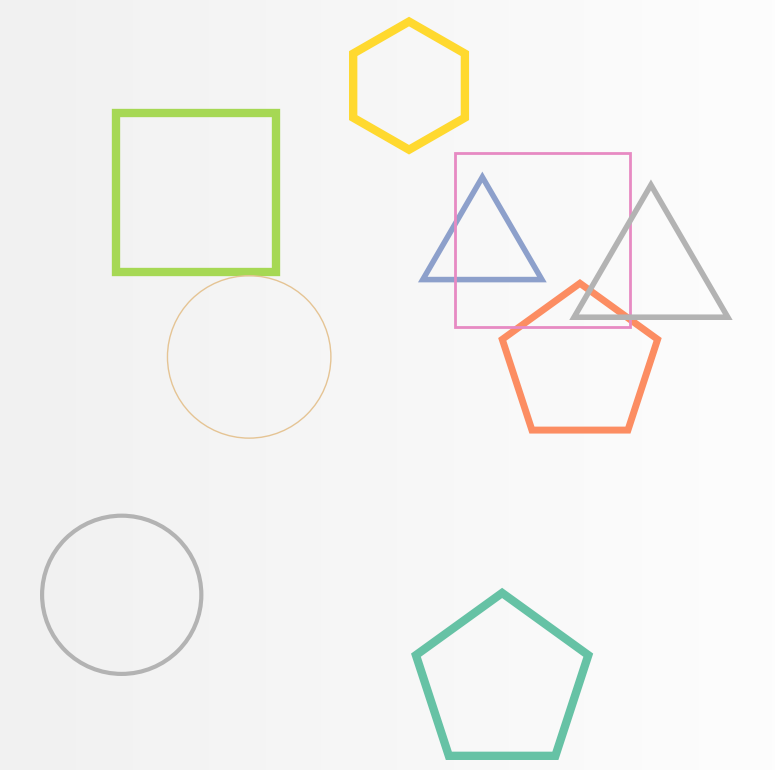[{"shape": "pentagon", "thickness": 3, "radius": 0.58, "center": [0.648, 0.113]}, {"shape": "pentagon", "thickness": 2.5, "radius": 0.53, "center": [0.748, 0.527]}, {"shape": "triangle", "thickness": 2, "radius": 0.44, "center": [0.622, 0.681]}, {"shape": "square", "thickness": 1, "radius": 0.56, "center": [0.7, 0.689]}, {"shape": "square", "thickness": 3, "radius": 0.52, "center": [0.253, 0.75]}, {"shape": "hexagon", "thickness": 3, "radius": 0.42, "center": [0.528, 0.889]}, {"shape": "circle", "thickness": 0.5, "radius": 0.53, "center": [0.322, 0.536]}, {"shape": "triangle", "thickness": 2, "radius": 0.57, "center": [0.84, 0.645]}, {"shape": "circle", "thickness": 1.5, "radius": 0.51, "center": [0.157, 0.228]}]